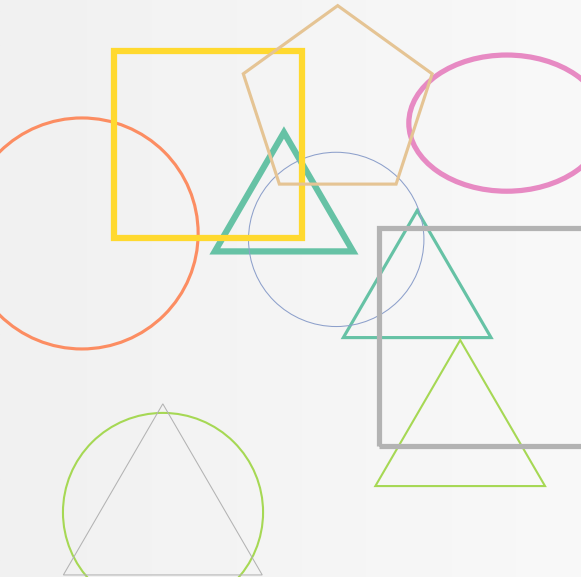[{"shape": "triangle", "thickness": 3, "radius": 0.69, "center": [0.489, 0.632]}, {"shape": "triangle", "thickness": 1.5, "radius": 0.73, "center": [0.718, 0.488]}, {"shape": "circle", "thickness": 1.5, "radius": 1.0, "center": [0.141, 0.595]}, {"shape": "circle", "thickness": 0.5, "radius": 0.75, "center": [0.578, 0.585]}, {"shape": "oval", "thickness": 2.5, "radius": 0.84, "center": [0.872, 0.786]}, {"shape": "triangle", "thickness": 1, "radius": 0.84, "center": [0.792, 0.242]}, {"shape": "circle", "thickness": 1, "radius": 0.86, "center": [0.28, 0.112]}, {"shape": "square", "thickness": 3, "radius": 0.81, "center": [0.358, 0.749]}, {"shape": "pentagon", "thickness": 1.5, "radius": 0.85, "center": [0.581, 0.819]}, {"shape": "square", "thickness": 2.5, "radius": 0.94, "center": [0.841, 0.415]}, {"shape": "triangle", "thickness": 0.5, "radius": 0.99, "center": [0.28, 0.102]}]